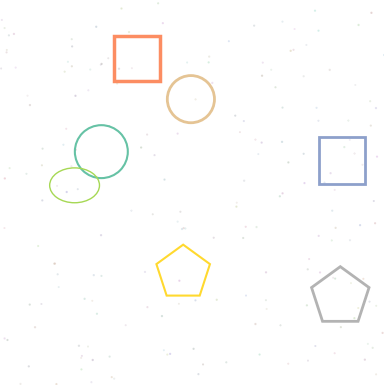[{"shape": "circle", "thickness": 1.5, "radius": 0.34, "center": [0.263, 0.606]}, {"shape": "square", "thickness": 2.5, "radius": 0.3, "center": [0.356, 0.848]}, {"shape": "square", "thickness": 2, "radius": 0.3, "center": [0.889, 0.583]}, {"shape": "oval", "thickness": 1, "radius": 0.32, "center": [0.194, 0.519]}, {"shape": "pentagon", "thickness": 1.5, "radius": 0.37, "center": [0.476, 0.291]}, {"shape": "circle", "thickness": 2, "radius": 0.31, "center": [0.496, 0.742]}, {"shape": "pentagon", "thickness": 2, "radius": 0.39, "center": [0.884, 0.229]}]